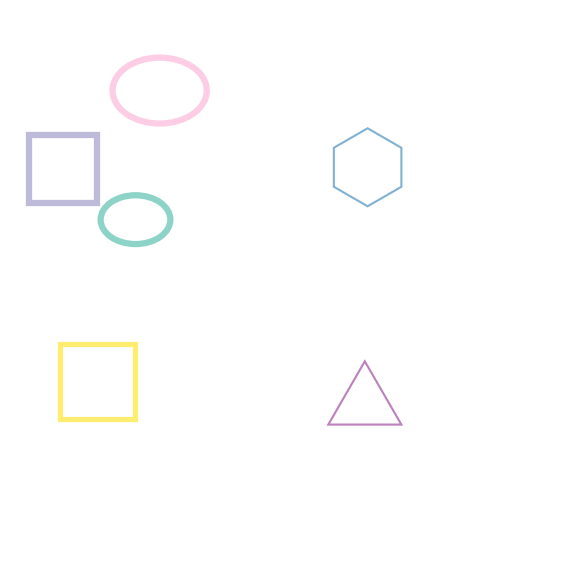[{"shape": "oval", "thickness": 3, "radius": 0.3, "center": [0.235, 0.619]}, {"shape": "square", "thickness": 3, "radius": 0.29, "center": [0.109, 0.707]}, {"shape": "hexagon", "thickness": 1, "radius": 0.34, "center": [0.637, 0.709]}, {"shape": "oval", "thickness": 3, "radius": 0.41, "center": [0.276, 0.842]}, {"shape": "triangle", "thickness": 1, "radius": 0.37, "center": [0.632, 0.3]}, {"shape": "square", "thickness": 2.5, "radius": 0.32, "center": [0.169, 0.339]}]